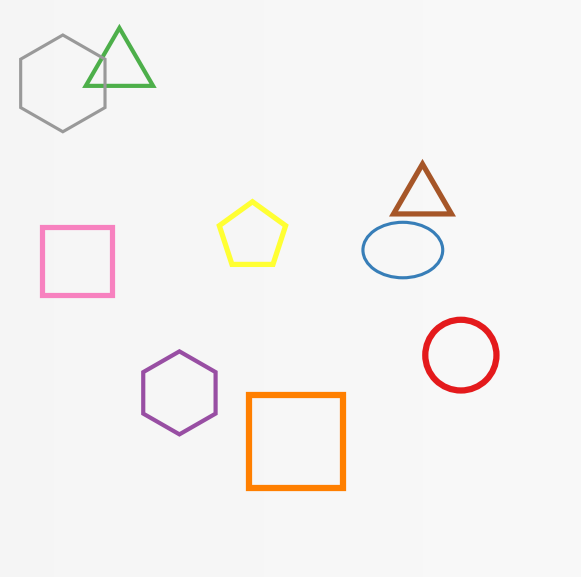[{"shape": "circle", "thickness": 3, "radius": 0.31, "center": [0.793, 0.384]}, {"shape": "oval", "thickness": 1.5, "radius": 0.34, "center": [0.693, 0.566]}, {"shape": "triangle", "thickness": 2, "radius": 0.33, "center": [0.205, 0.884]}, {"shape": "hexagon", "thickness": 2, "radius": 0.36, "center": [0.309, 0.319]}, {"shape": "square", "thickness": 3, "radius": 0.4, "center": [0.509, 0.235]}, {"shape": "pentagon", "thickness": 2.5, "radius": 0.3, "center": [0.434, 0.59]}, {"shape": "triangle", "thickness": 2.5, "radius": 0.29, "center": [0.727, 0.657]}, {"shape": "square", "thickness": 2.5, "radius": 0.3, "center": [0.133, 0.547]}, {"shape": "hexagon", "thickness": 1.5, "radius": 0.42, "center": [0.108, 0.855]}]